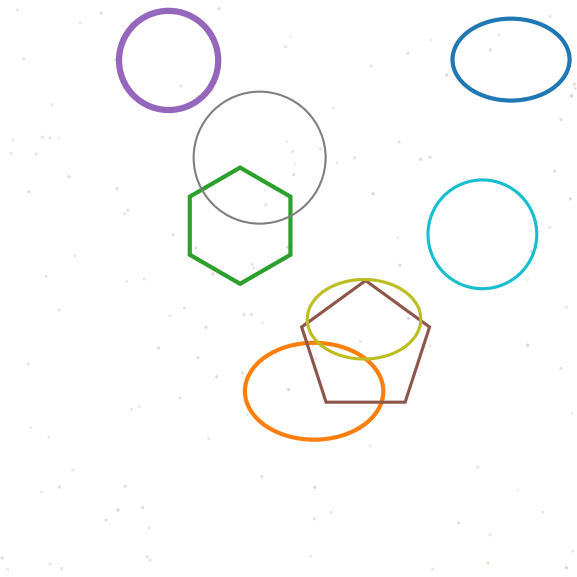[{"shape": "oval", "thickness": 2, "radius": 0.51, "center": [0.885, 0.896]}, {"shape": "oval", "thickness": 2, "radius": 0.6, "center": [0.544, 0.322]}, {"shape": "hexagon", "thickness": 2, "radius": 0.5, "center": [0.416, 0.608]}, {"shape": "circle", "thickness": 3, "radius": 0.43, "center": [0.292, 0.894]}, {"shape": "pentagon", "thickness": 1.5, "radius": 0.58, "center": [0.633, 0.397]}, {"shape": "circle", "thickness": 1, "radius": 0.57, "center": [0.45, 0.726]}, {"shape": "oval", "thickness": 1.5, "radius": 0.49, "center": [0.63, 0.446]}, {"shape": "circle", "thickness": 1.5, "radius": 0.47, "center": [0.835, 0.593]}]